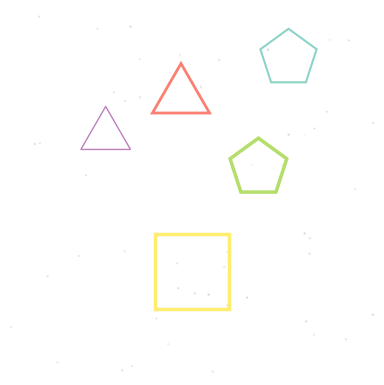[{"shape": "pentagon", "thickness": 1.5, "radius": 0.38, "center": [0.749, 0.848]}, {"shape": "triangle", "thickness": 2, "radius": 0.43, "center": [0.47, 0.749]}, {"shape": "pentagon", "thickness": 2.5, "radius": 0.39, "center": [0.671, 0.564]}, {"shape": "triangle", "thickness": 1, "radius": 0.37, "center": [0.274, 0.649]}, {"shape": "square", "thickness": 2.5, "radius": 0.48, "center": [0.499, 0.295]}]